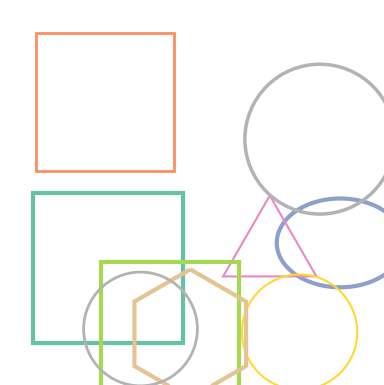[{"shape": "square", "thickness": 3, "radius": 0.98, "center": [0.28, 0.305]}, {"shape": "square", "thickness": 2, "radius": 0.89, "center": [0.274, 0.734]}, {"shape": "oval", "thickness": 3, "radius": 0.82, "center": [0.884, 0.369]}, {"shape": "triangle", "thickness": 1.5, "radius": 0.7, "center": [0.701, 0.352]}, {"shape": "square", "thickness": 3, "radius": 0.9, "center": [0.442, 0.14]}, {"shape": "circle", "thickness": 1.5, "radius": 0.75, "center": [0.778, 0.137]}, {"shape": "hexagon", "thickness": 3, "radius": 0.84, "center": [0.494, 0.133]}, {"shape": "circle", "thickness": 2, "radius": 0.74, "center": [0.365, 0.145]}, {"shape": "circle", "thickness": 2.5, "radius": 0.97, "center": [0.831, 0.639]}]